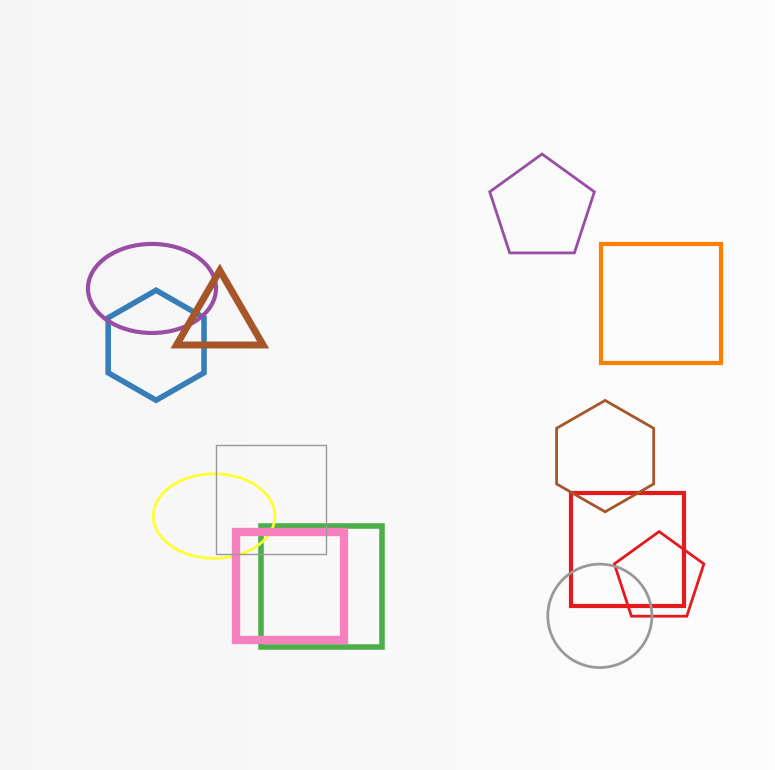[{"shape": "pentagon", "thickness": 1, "radius": 0.3, "center": [0.85, 0.249]}, {"shape": "square", "thickness": 1.5, "radius": 0.36, "center": [0.81, 0.287]}, {"shape": "hexagon", "thickness": 2, "radius": 0.36, "center": [0.201, 0.552]}, {"shape": "square", "thickness": 2, "radius": 0.39, "center": [0.415, 0.239]}, {"shape": "oval", "thickness": 1.5, "radius": 0.41, "center": [0.196, 0.625]}, {"shape": "pentagon", "thickness": 1, "radius": 0.35, "center": [0.699, 0.729]}, {"shape": "square", "thickness": 1.5, "radius": 0.39, "center": [0.853, 0.606]}, {"shape": "oval", "thickness": 1, "radius": 0.39, "center": [0.276, 0.33]}, {"shape": "triangle", "thickness": 2.5, "radius": 0.32, "center": [0.284, 0.584]}, {"shape": "hexagon", "thickness": 1, "radius": 0.36, "center": [0.781, 0.408]}, {"shape": "square", "thickness": 3, "radius": 0.35, "center": [0.374, 0.239]}, {"shape": "square", "thickness": 0.5, "radius": 0.35, "center": [0.35, 0.351]}, {"shape": "circle", "thickness": 1, "radius": 0.34, "center": [0.774, 0.2]}]